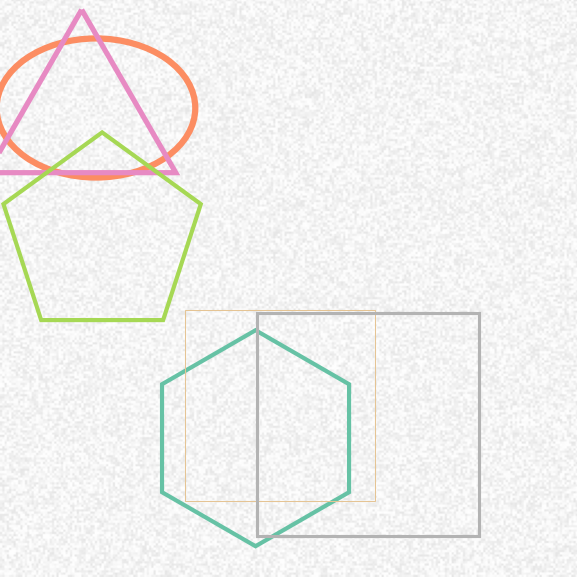[{"shape": "hexagon", "thickness": 2, "radius": 0.93, "center": [0.442, 0.24]}, {"shape": "oval", "thickness": 3, "radius": 0.86, "center": [0.166, 0.812]}, {"shape": "triangle", "thickness": 2.5, "radius": 0.94, "center": [0.141, 0.794]}, {"shape": "pentagon", "thickness": 2, "radius": 0.9, "center": [0.177, 0.59]}, {"shape": "square", "thickness": 0.5, "radius": 0.83, "center": [0.485, 0.297]}, {"shape": "square", "thickness": 1.5, "radius": 0.96, "center": [0.637, 0.264]}]